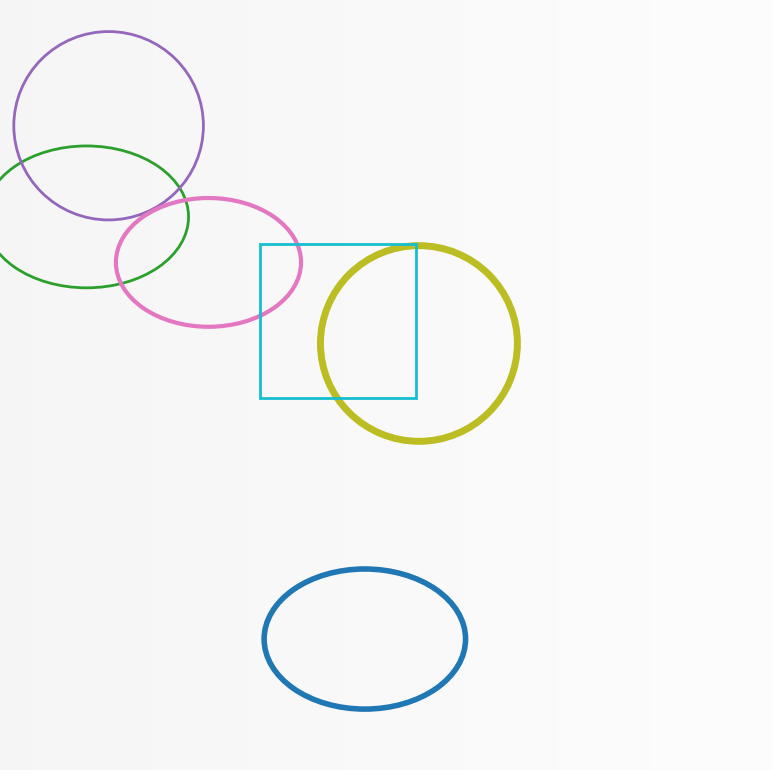[{"shape": "oval", "thickness": 2, "radius": 0.65, "center": [0.471, 0.17]}, {"shape": "oval", "thickness": 1, "radius": 0.66, "center": [0.112, 0.718]}, {"shape": "circle", "thickness": 1, "radius": 0.61, "center": [0.14, 0.837]}, {"shape": "oval", "thickness": 1.5, "radius": 0.6, "center": [0.269, 0.659]}, {"shape": "circle", "thickness": 2.5, "radius": 0.64, "center": [0.541, 0.554]}, {"shape": "square", "thickness": 1, "radius": 0.5, "center": [0.436, 0.583]}]